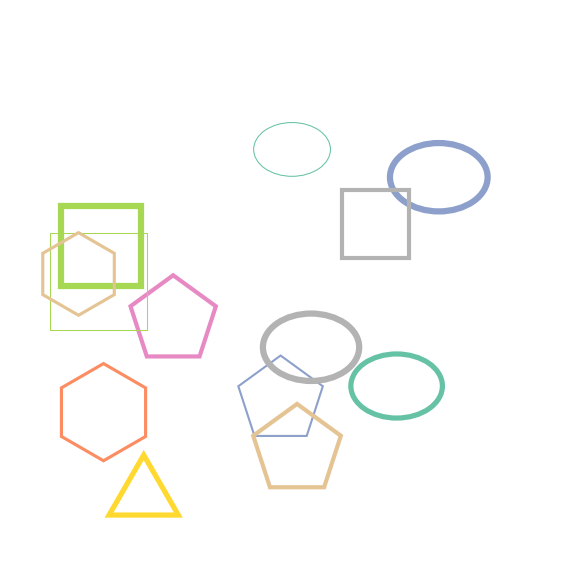[{"shape": "oval", "thickness": 0.5, "radius": 0.33, "center": [0.506, 0.74]}, {"shape": "oval", "thickness": 2.5, "radius": 0.4, "center": [0.687, 0.331]}, {"shape": "hexagon", "thickness": 1.5, "radius": 0.42, "center": [0.179, 0.285]}, {"shape": "pentagon", "thickness": 1, "radius": 0.38, "center": [0.486, 0.307]}, {"shape": "oval", "thickness": 3, "radius": 0.42, "center": [0.76, 0.692]}, {"shape": "pentagon", "thickness": 2, "radius": 0.39, "center": [0.3, 0.445]}, {"shape": "square", "thickness": 0.5, "radius": 0.42, "center": [0.17, 0.512]}, {"shape": "square", "thickness": 3, "radius": 0.34, "center": [0.175, 0.573]}, {"shape": "triangle", "thickness": 2.5, "radius": 0.35, "center": [0.249, 0.142]}, {"shape": "hexagon", "thickness": 1.5, "radius": 0.36, "center": [0.136, 0.525]}, {"shape": "pentagon", "thickness": 2, "radius": 0.4, "center": [0.514, 0.22]}, {"shape": "square", "thickness": 2, "radius": 0.29, "center": [0.65, 0.612]}, {"shape": "oval", "thickness": 3, "radius": 0.42, "center": [0.539, 0.398]}]